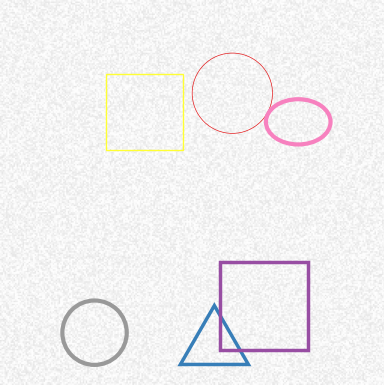[{"shape": "circle", "thickness": 0.5, "radius": 0.52, "center": [0.603, 0.758]}, {"shape": "triangle", "thickness": 2.5, "radius": 0.51, "center": [0.557, 0.104]}, {"shape": "square", "thickness": 2.5, "radius": 0.57, "center": [0.686, 0.205]}, {"shape": "square", "thickness": 1, "radius": 0.5, "center": [0.375, 0.709]}, {"shape": "oval", "thickness": 3, "radius": 0.42, "center": [0.775, 0.684]}, {"shape": "circle", "thickness": 3, "radius": 0.42, "center": [0.246, 0.136]}]